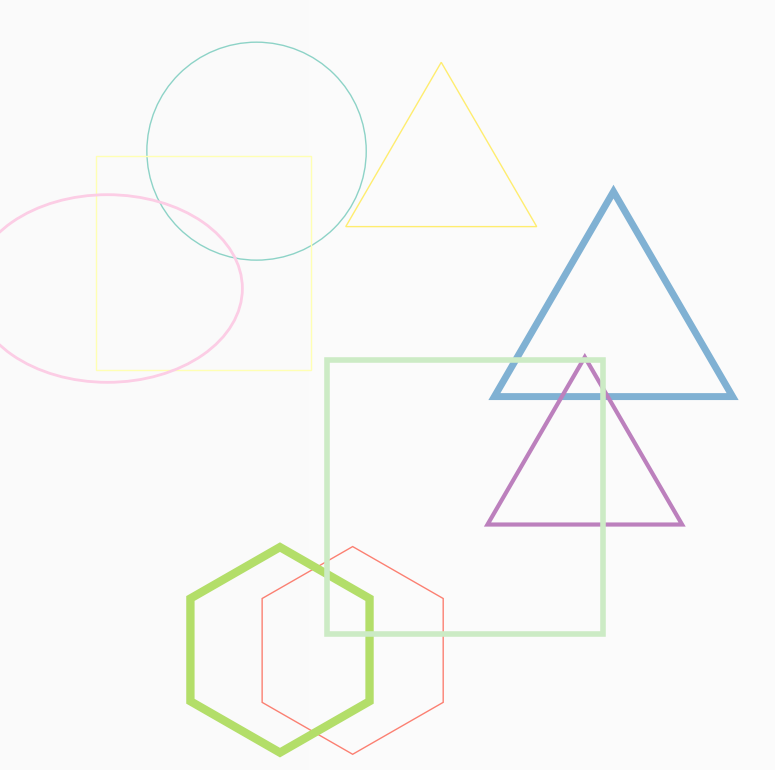[{"shape": "circle", "thickness": 0.5, "radius": 0.71, "center": [0.331, 0.804]}, {"shape": "square", "thickness": 0.5, "radius": 0.69, "center": [0.262, 0.659]}, {"shape": "hexagon", "thickness": 0.5, "radius": 0.67, "center": [0.455, 0.155]}, {"shape": "triangle", "thickness": 2.5, "radius": 0.89, "center": [0.792, 0.574]}, {"shape": "hexagon", "thickness": 3, "radius": 0.67, "center": [0.361, 0.156]}, {"shape": "oval", "thickness": 1, "radius": 0.87, "center": [0.139, 0.625]}, {"shape": "triangle", "thickness": 1.5, "radius": 0.72, "center": [0.755, 0.391]}, {"shape": "square", "thickness": 2, "radius": 0.89, "center": [0.6, 0.355]}, {"shape": "triangle", "thickness": 0.5, "radius": 0.71, "center": [0.569, 0.777]}]